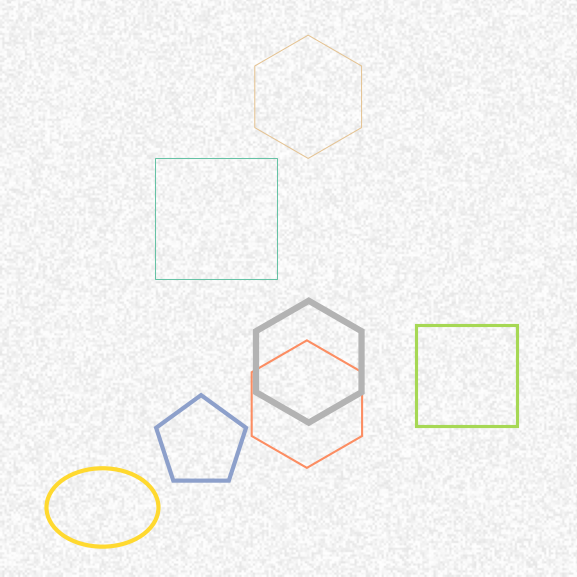[{"shape": "square", "thickness": 0.5, "radius": 0.52, "center": [0.374, 0.621]}, {"shape": "hexagon", "thickness": 1, "radius": 0.55, "center": [0.531, 0.299]}, {"shape": "pentagon", "thickness": 2, "radius": 0.41, "center": [0.348, 0.233]}, {"shape": "square", "thickness": 1.5, "radius": 0.44, "center": [0.808, 0.349]}, {"shape": "oval", "thickness": 2, "radius": 0.48, "center": [0.177, 0.12]}, {"shape": "hexagon", "thickness": 0.5, "radius": 0.53, "center": [0.534, 0.832]}, {"shape": "hexagon", "thickness": 3, "radius": 0.53, "center": [0.535, 0.373]}]